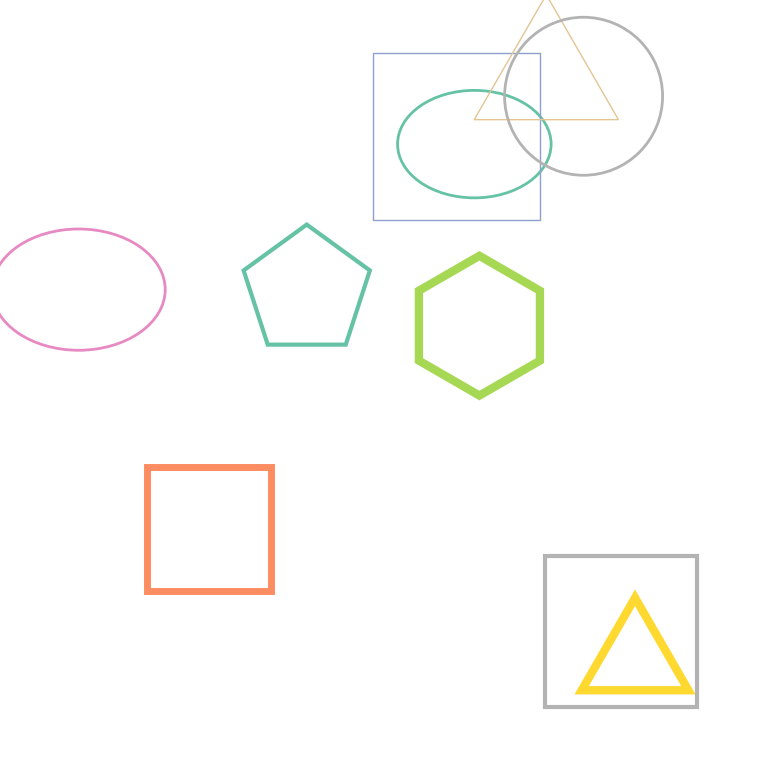[{"shape": "oval", "thickness": 1, "radius": 0.5, "center": [0.616, 0.813]}, {"shape": "pentagon", "thickness": 1.5, "radius": 0.43, "center": [0.398, 0.622]}, {"shape": "square", "thickness": 2.5, "radius": 0.4, "center": [0.271, 0.313]}, {"shape": "square", "thickness": 0.5, "radius": 0.54, "center": [0.593, 0.823]}, {"shape": "oval", "thickness": 1, "radius": 0.56, "center": [0.102, 0.624]}, {"shape": "hexagon", "thickness": 3, "radius": 0.45, "center": [0.623, 0.577]}, {"shape": "triangle", "thickness": 3, "radius": 0.4, "center": [0.825, 0.144]}, {"shape": "triangle", "thickness": 0.5, "radius": 0.54, "center": [0.71, 0.899]}, {"shape": "square", "thickness": 1.5, "radius": 0.49, "center": [0.806, 0.18]}, {"shape": "circle", "thickness": 1, "radius": 0.51, "center": [0.758, 0.875]}]